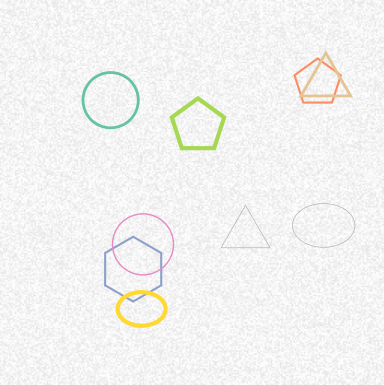[{"shape": "circle", "thickness": 2, "radius": 0.36, "center": [0.287, 0.74]}, {"shape": "pentagon", "thickness": 1.5, "radius": 0.32, "center": [0.825, 0.785]}, {"shape": "hexagon", "thickness": 1.5, "radius": 0.42, "center": [0.346, 0.301]}, {"shape": "circle", "thickness": 1, "radius": 0.4, "center": [0.371, 0.365]}, {"shape": "pentagon", "thickness": 3, "radius": 0.36, "center": [0.514, 0.673]}, {"shape": "oval", "thickness": 3, "radius": 0.31, "center": [0.368, 0.197]}, {"shape": "triangle", "thickness": 2, "radius": 0.37, "center": [0.846, 0.788]}, {"shape": "triangle", "thickness": 0.5, "radius": 0.37, "center": [0.638, 0.393]}, {"shape": "oval", "thickness": 0.5, "radius": 0.41, "center": [0.841, 0.414]}]